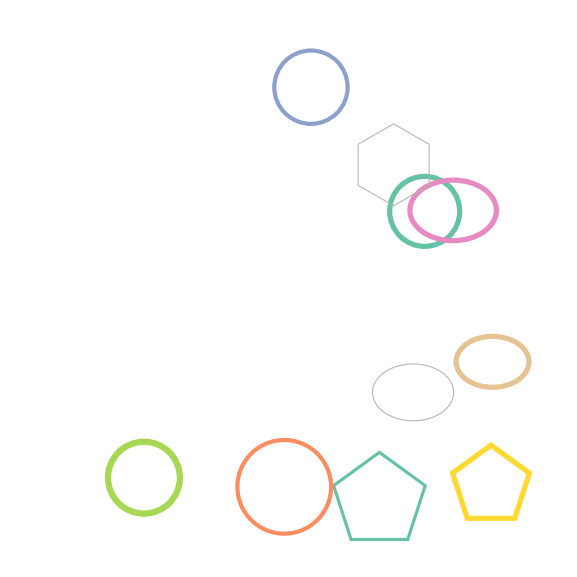[{"shape": "pentagon", "thickness": 1.5, "radius": 0.42, "center": [0.657, 0.132]}, {"shape": "circle", "thickness": 2.5, "radius": 0.3, "center": [0.735, 0.633]}, {"shape": "circle", "thickness": 2, "radius": 0.41, "center": [0.492, 0.156]}, {"shape": "circle", "thickness": 2, "radius": 0.32, "center": [0.538, 0.848]}, {"shape": "oval", "thickness": 2.5, "radius": 0.37, "center": [0.785, 0.635]}, {"shape": "circle", "thickness": 3, "radius": 0.31, "center": [0.249, 0.172]}, {"shape": "pentagon", "thickness": 2.5, "radius": 0.35, "center": [0.85, 0.158]}, {"shape": "oval", "thickness": 2.5, "radius": 0.32, "center": [0.853, 0.373]}, {"shape": "hexagon", "thickness": 0.5, "radius": 0.35, "center": [0.682, 0.714]}, {"shape": "oval", "thickness": 0.5, "radius": 0.35, "center": [0.715, 0.32]}]